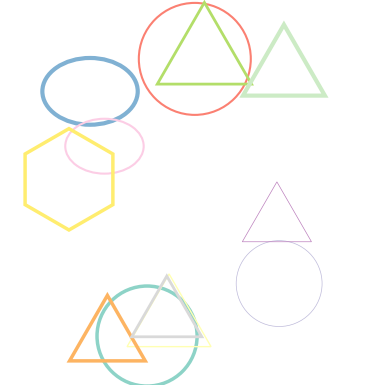[{"shape": "circle", "thickness": 2.5, "radius": 0.65, "center": [0.382, 0.127]}, {"shape": "triangle", "thickness": 1, "radius": 0.63, "center": [0.439, 0.163]}, {"shape": "circle", "thickness": 0.5, "radius": 0.56, "center": [0.725, 0.263]}, {"shape": "circle", "thickness": 1.5, "radius": 0.73, "center": [0.506, 0.847]}, {"shape": "oval", "thickness": 3, "radius": 0.62, "center": [0.234, 0.763]}, {"shape": "triangle", "thickness": 2.5, "radius": 0.57, "center": [0.279, 0.119]}, {"shape": "triangle", "thickness": 2, "radius": 0.71, "center": [0.531, 0.852]}, {"shape": "oval", "thickness": 1.5, "radius": 0.51, "center": [0.271, 0.62]}, {"shape": "triangle", "thickness": 2, "radius": 0.53, "center": [0.433, 0.178]}, {"shape": "triangle", "thickness": 0.5, "radius": 0.52, "center": [0.719, 0.424]}, {"shape": "triangle", "thickness": 3, "radius": 0.61, "center": [0.737, 0.813]}, {"shape": "hexagon", "thickness": 2.5, "radius": 0.66, "center": [0.179, 0.534]}]